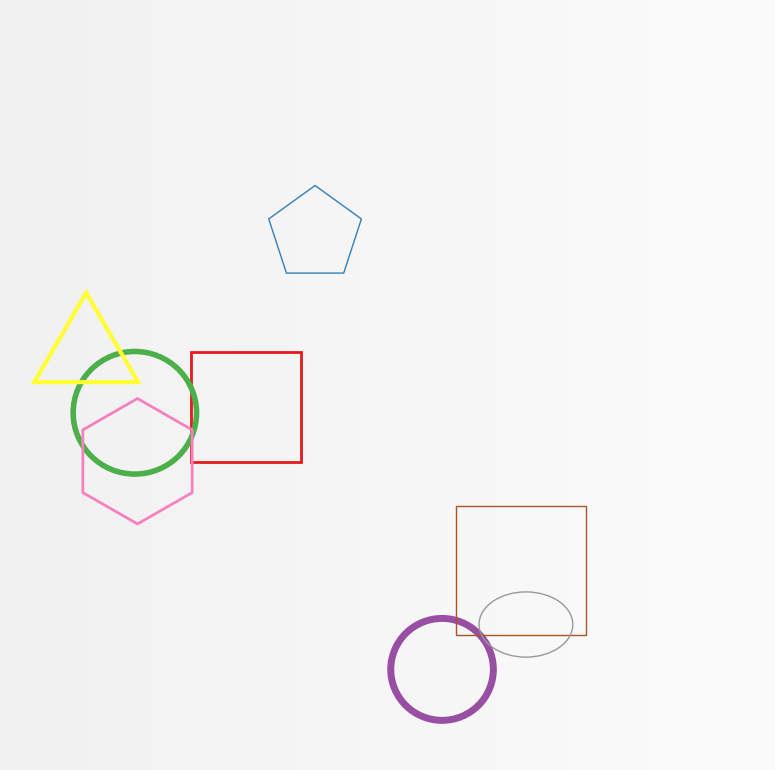[{"shape": "square", "thickness": 1, "radius": 0.36, "center": [0.317, 0.471]}, {"shape": "pentagon", "thickness": 0.5, "radius": 0.31, "center": [0.407, 0.696]}, {"shape": "circle", "thickness": 2, "radius": 0.4, "center": [0.174, 0.464]}, {"shape": "circle", "thickness": 2.5, "radius": 0.33, "center": [0.57, 0.131]}, {"shape": "triangle", "thickness": 1.5, "radius": 0.39, "center": [0.111, 0.542]}, {"shape": "square", "thickness": 0.5, "radius": 0.42, "center": [0.673, 0.26]}, {"shape": "hexagon", "thickness": 1, "radius": 0.41, "center": [0.177, 0.401]}, {"shape": "oval", "thickness": 0.5, "radius": 0.3, "center": [0.679, 0.189]}]